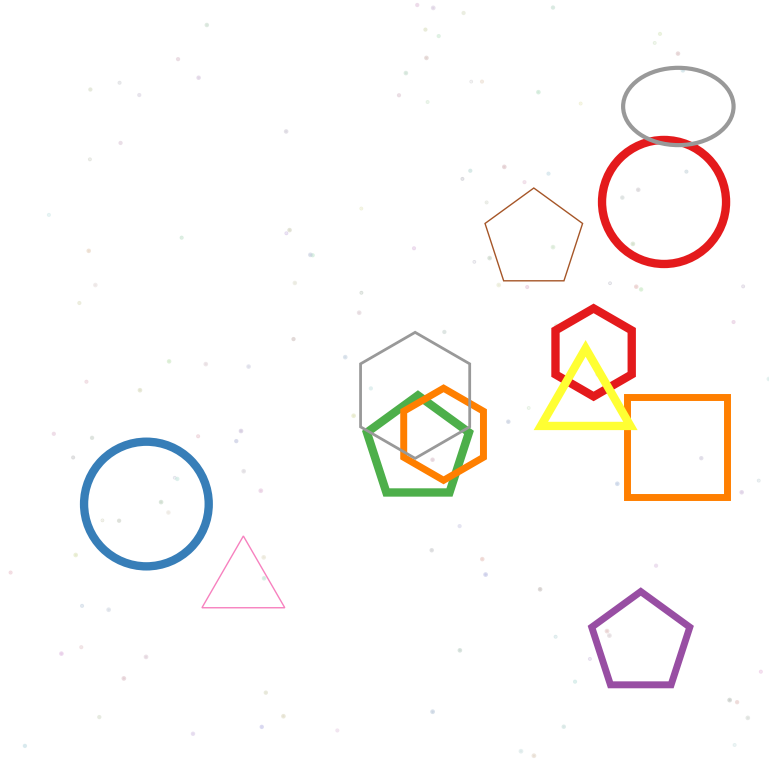[{"shape": "circle", "thickness": 3, "radius": 0.4, "center": [0.862, 0.738]}, {"shape": "hexagon", "thickness": 3, "radius": 0.29, "center": [0.771, 0.542]}, {"shape": "circle", "thickness": 3, "radius": 0.4, "center": [0.19, 0.345]}, {"shape": "pentagon", "thickness": 3, "radius": 0.35, "center": [0.543, 0.417]}, {"shape": "pentagon", "thickness": 2.5, "radius": 0.33, "center": [0.832, 0.165]}, {"shape": "hexagon", "thickness": 2.5, "radius": 0.3, "center": [0.576, 0.436]}, {"shape": "square", "thickness": 2.5, "radius": 0.32, "center": [0.879, 0.419]}, {"shape": "triangle", "thickness": 3, "radius": 0.34, "center": [0.761, 0.48]}, {"shape": "pentagon", "thickness": 0.5, "radius": 0.33, "center": [0.693, 0.689]}, {"shape": "triangle", "thickness": 0.5, "radius": 0.31, "center": [0.316, 0.242]}, {"shape": "hexagon", "thickness": 1, "radius": 0.41, "center": [0.539, 0.487]}, {"shape": "oval", "thickness": 1.5, "radius": 0.36, "center": [0.881, 0.862]}]